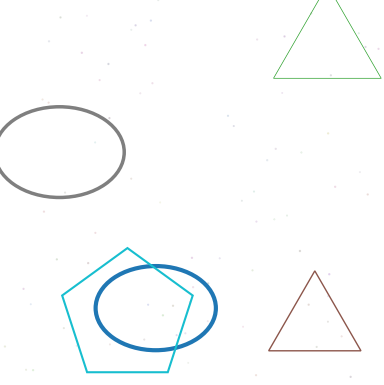[{"shape": "oval", "thickness": 3, "radius": 0.78, "center": [0.405, 0.2]}, {"shape": "triangle", "thickness": 0.5, "radius": 0.81, "center": [0.85, 0.877]}, {"shape": "triangle", "thickness": 1, "radius": 0.69, "center": [0.818, 0.158]}, {"shape": "oval", "thickness": 2.5, "radius": 0.84, "center": [0.154, 0.605]}, {"shape": "pentagon", "thickness": 1.5, "radius": 0.89, "center": [0.331, 0.177]}]